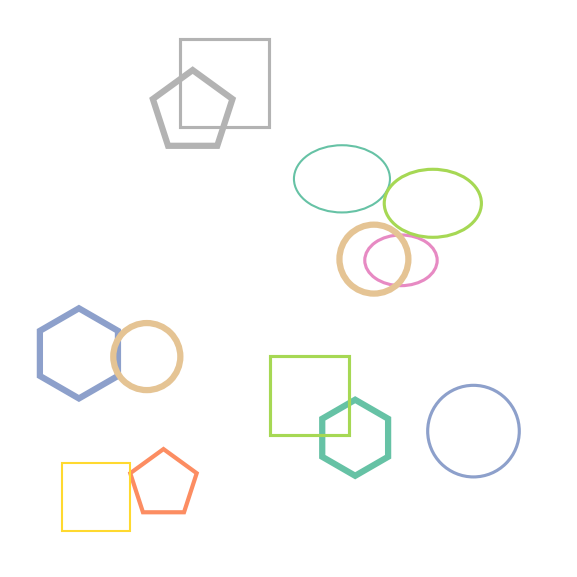[{"shape": "oval", "thickness": 1, "radius": 0.42, "center": [0.592, 0.689]}, {"shape": "hexagon", "thickness": 3, "radius": 0.33, "center": [0.615, 0.241]}, {"shape": "pentagon", "thickness": 2, "radius": 0.3, "center": [0.283, 0.161]}, {"shape": "hexagon", "thickness": 3, "radius": 0.39, "center": [0.137, 0.387]}, {"shape": "circle", "thickness": 1.5, "radius": 0.4, "center": [0.82, 0.253]}, {"shape": "oval", "thickness": 1.5, "radius": 0.31, "center": [0.694, 0.548]}, {"shape": "square", "thickness": 1.5, "radius": 0.34, "center": [0.536, 0.315]}, {"shape": "oval", "thickness": 1.5, "radius": 0.42, "center": [0.749, 0.647]}, {"shape": "square", "thickness": 1, "radius": 0.3, "center": [0.166, 0.138]}, {"shape": "circle", "thickness": 3, "radius": 0.29, "center": [0.254, 0.382]}, {"shape": "circle", "thickness": 3, "radius": 0.3, "center": [0.647, 0.55]}, {"shape": "square", "thickness": 1.5, "radius": 0.38, "center": [0.389, 0.856]}, {"shape": "pentagon", "thickness": 3, "radius": 0.36, "center": [0.334, 0.805]}]